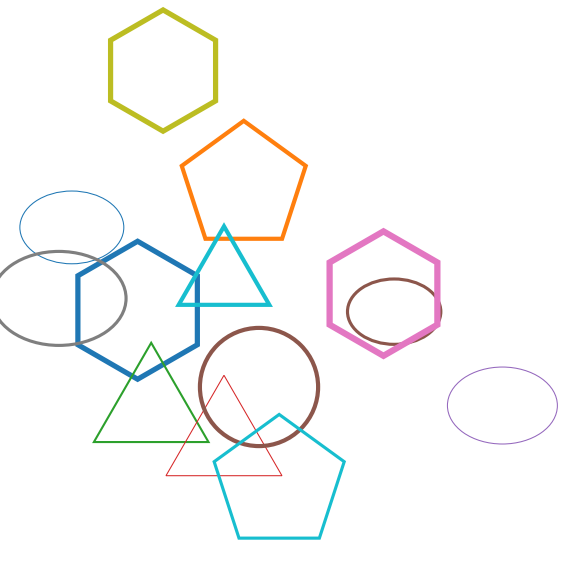[{"shape": "hexagon", "thickness": 2.5, "radius": 0.6, "center": [0.238, 0.462]}, {"shape": "oval", "thickness": 0.5, "radius": 0.45, "center": [0.124, 0.605]}, {"shape": "pentagon", "thickness": 2, "radius": 0.56, "center": [0.422, 0.677]}, {"shape": "triangle", "thickness": 1, "radius": 0.57, "center": [0.262, 0.291]}, {"shape": "triangle", "thickness": 0.5, "radius": 0.58, "center": [0.388, 0.233]}, {"shape": "oval", "thickness": 0.5, "radius": 0.48, "center": [0.87, 0.297]}, {"shape": "oval", "thickness": 1.5, "radius": 0.4, "center": [0.683, 0.459]}, {"shape": "circle", "thickness": 2, "radius": 0.51, "center": [0.449, 0.329]}, {"shape": "hexagon", "thickness": 3, "radius": 0.54, "center": [0.664, 0.491]}, {"shape": "oval", "thickness": 1.5, "radius": 0.58, "center": [0.102, 0.482]}, {"shape": "hexagon", "thickness": 2.5, "radius": 0.52, "center": [0.282, 0.877]}, {"shape": "pentagon", "thickness": 1.5, "radius": 0.59, "center": [0.483, 0.163]}, {"shape": "triangle", "thickness": 2, "radius": 0.45, "center": [0.388, 0.517]}]